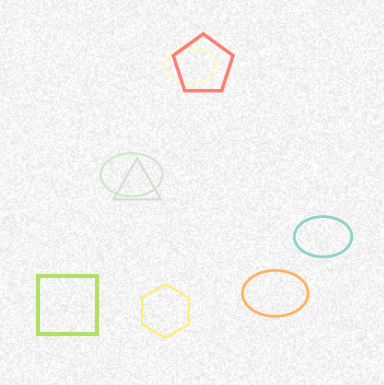[{"shape": "oval", "thickness": 2, "radius": 0.37, "center": [0.839, 0.385]}, {"shape": "oval", "thickness": 1, "radius": 0.34, "center": [0.494, 0.829]}, {"shape": "pentagon", "thickness": 2.5, "radius": 0.41, "center": [0.528, 0.83]}, {"shape": "oval", "thickness": 2, "radius": 0.43, "center": [0.715, 0.238]}, {"shape": "square", "thickness": 3, "radius": 0.38, "center": [0.175, 0.208]}, {"shape": "triangle", "thickness": 1.5, "radius": 0.36, "center": [0.356, 0.518]}, {"shape": "oval", "thickness": 1.5, "radius": 0.4, "center": [0.342, 0.546]}, {"shape": "hexagon", "thickness": 1.5, "radius": 0.35, "center": [0.43, 0.192]}]